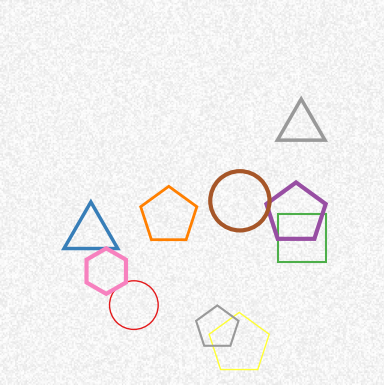[{"shape": "circle", "thickness": 1, "radius": 0.32, "center": [0.348, 0.208]}, {"shape": "triangle", "thickness": 2.5, "radius": 0.4, "center": [0.236, 0.395]}, {"shape": "square", "thickness": 1.5, "radius": 0.31, "center": [0.784, 0.383]}, {"shape": "pentagon", "thickness": 3, "radius": 0.4, "center": [0.769, 0.445]}, {"shape": "pentagon", "thickness": 2, "radius": 0.38, "center": [0.438, 0.439]}, {"shape": "pentagon", "thickness": 1, "radius": 0.41, "center": [0.621, 0.106]}, {"shape": "circle", "thickness": 3, "radius": 0.38, "center": [0.623, 0.478]}, {"shape": "hexagon", "thickness": 3, "radius": 0.3, "center": [0.276, 0.296]}, {"shape": "triangle", "thickness": 2.5, "radius": 0.36, "center": [0.782, 0.672]}, {"shape": "pentagon", "thickness": 1.5, "radius": 0.29, "center": [0.564, 0.149]}]